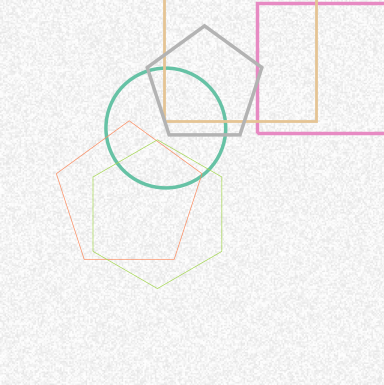[{"shape": "circle", "thickness": 2.5, "radius": 0.78, "center": [0.431, 0.667]}, {"shape": "pentagon", "thickness": 0.5, "radius": 0.99, "center": [0.336, 0.487]}, {"shape": "square", "thickness": 2.5, "radius": 0.84, "center": [0.836, 0.823]}, {"shape": "hexagon", "thickness": 0.5, "radius": 0.97, "center": [0.409, 0.444]}, {"shape": "square", "thickness": 2, "radius": 0.99, "center": [0.624, 0.884]}, {"shape": "pentagon", "thickness": 2.5, "radius": 0.78, "center": [0.531, 0.776]}]